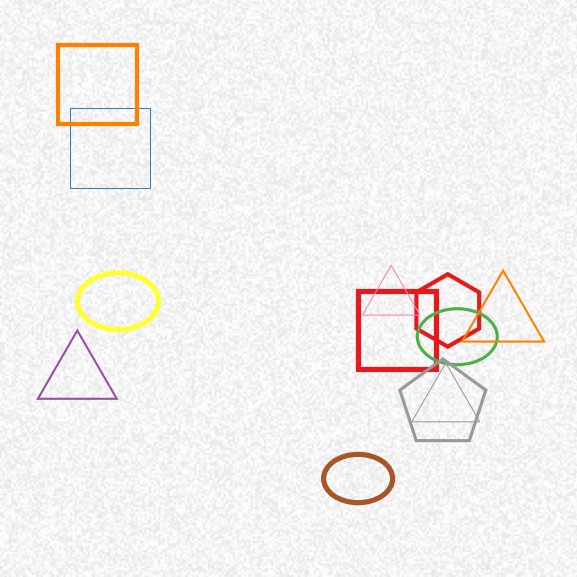[{"shape": "hexagon", "thickness": 2, "radius": 0.31, "center": [0.775, 0.462]}, {"shape": "square", "thickness": 2.5, "radius": 0.34, "center": [0.688, 0.428]}, {"shape": "square", "thickness": 0.5, "radius": 0.35, "center": [0.191, 0.742]}, {"shape": "oval", "thickness": 1.5, "radius": 0.35, "center": [0.792, 0.416]}, {"shape": "triangle", "thickness": 1, "radius": 0.39, "center": [0.134, 0.348]}, {"shape": "triangle", "thickness": 1, "radius": 0.41, "center": [0.871, 0.449]}, {"shape": "square", "thickness": 2, "radius": 0.34, "center": [0.169, 0.853]}, {"shape": "oval", "thickness": 2.5, "radius": 0.35, "center": [0.204, 0.477]}, {"shape": "oval", "thickness": 2.5, "radius": 0.3, "center": [0.62, 0.171]}, {"shape": "triangle", "thickness": 0.5, "radius": 0.29, "center": [0.677, 0.482]}, {"shape": "pentagon", "thickness": 1.5, "radius": 0.39, "center": [0.767, 0.299]}, {"shape": "triangle", "thickness": 0.5, "radius": 0.34, "center": [0.772, 0.303]}]